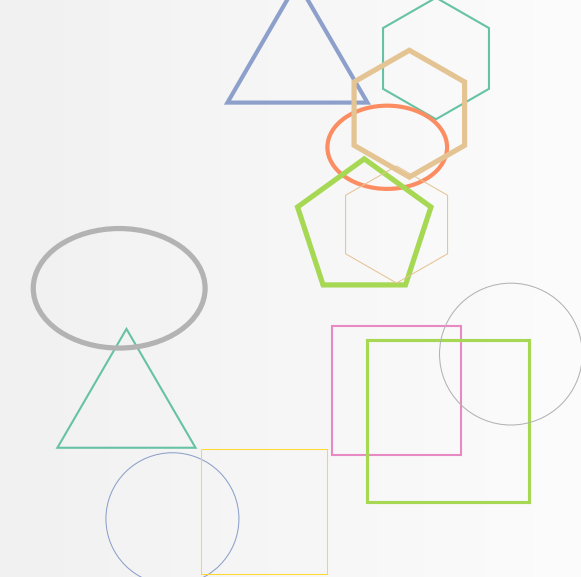[{"shape": "hexagon", "thickness": 1, "radius": 0.53, "center": [0.75, 0.898]}, {"shape": "triangle", "thickness": 1, "radius": 0.69, "center": [0.218, 0.292]}, {"shape": "oval", "thickness": 2, "radius": 0.51, "center": [0.666, 0.744]}, {"shape": "triangle", "thickness": 2, "radius": 0.69, "center": [0.512, 0.891]}, {"shape": "circle", "thickness": 0.5, "radius": 0.57, "center": [0.297, 0.101]}, {"shape": "square", "thickness": 1, "radius": 0.55, "center": [0.682, 0.323]}, {"shape": "pentagon", "thickness": 2.5, "radius": 0.6, "center": [0.627, 0.603]}, {"shape": "square", "thickness": 1.5, "radius": 0.7, "center": [0.771, 0.27]}, {"shape": "square", "thickness": 0.5, "radius": 0.54, "center": [0.454, 0.113]}, {"shape": "hexagon", "thickness": 0.5, "radius": 0.51, "center": [0.682, 0.61]}, {"shape": "hexagon", "thickness": 2.5, "radius": 0.55, "center": [0.704, 0.802]}, {"shape": "circle", "thickness": 0.5, "radius": 0.61, "center": [0.879, 0.386]}, {"shape": "oval", "thickness": 2.5, "radius": 0.74, "center": [0.205, 0.5]}]